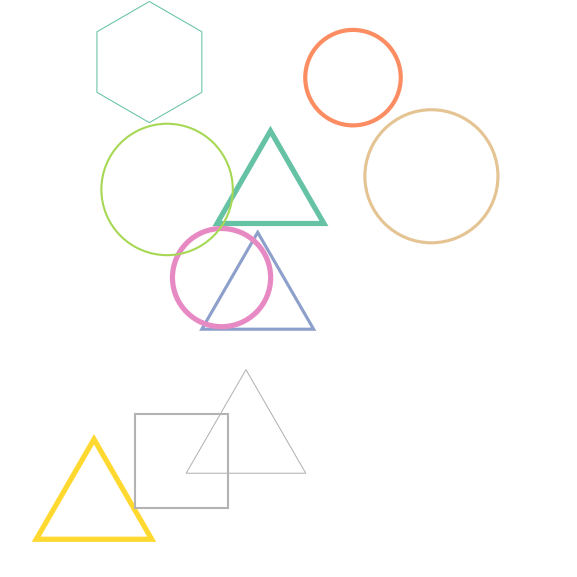[{"shape": "hexagon", "thickness": 0.5, "radius": 0.52, "center": [0.259, 0.892]}, {"shape": "triangle", "thickness": 2.5, "radius": 0.53, "center": [0.468, 0.666]}, {"shape": "circle", "thickness": 2, "radius": 0.41, "center": [0.611, 0.865]}, {"shape": "triangle", "thickness": 1.5, "radius": 0.56, "center": [0.446, 0.485]}, {"shape": "circle", "thickness": 2.5, "radius": 0.43, "center": [0.384, 0.518]}, {"shape": "circle", "thickness": 1, "radius": 0.57, "center": [0.289, 0.671]}, {"shape": "triangle", "thickness": 2.5, "radius": 0.58, "center": [0.163, 0.123]}, {"shape": "circle", "thickness": 1.5, "radius": 0.58, "center": [0.747, 0.694]}, {"shape": "square", "thickness": 1, "radius": 0.41, "center": [0.314, 0.202]}, {"shape": "triangle", "thickness": 0.5, "radius": 0.6, "center": [0.426, 0.239]}]